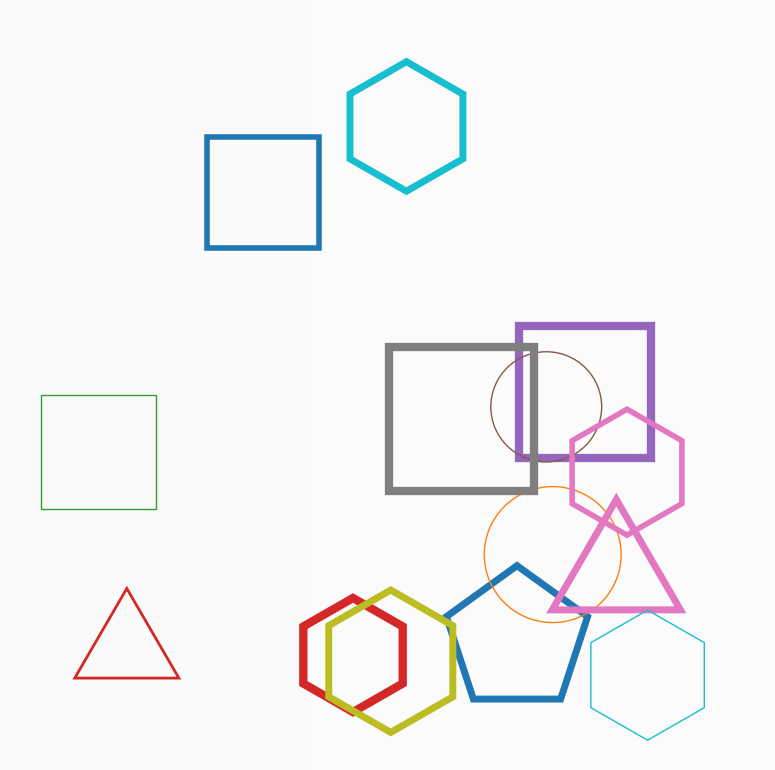[{"shape": "square", "thickness": 2, "radius": 0.36, "center": [0.339, 0.749]}, {"shape": "pentagon", "thickness": 2.5, "radius": 0.48, "center": [0.667, 0.17]}, {"shape": "circle", "thickness": 0.5, "radius": 0.44, "center": [0.713, 0.28]}, {"shape": "square", "thickness": 0.5, "radius": 0.37, "center": [0.127, 0.413]}, {"shape": "triangle", "thickness": 1, "radius": 0.39, "center": [0.164, 0.158]}, {"shape": "hexagon", "thickness": 3, "radius": 0.37, "center": [0.455, 0.149]}, {"shape": "square", "thickness": 3, "radius": 0.43, "center": [0.755, 0.491]}, {"shape": "circle", "thickness": 0.5, "radius": 0.36, "center": [0.705, 0.472]}, {"shape": "triangle", "thickness": 2.5, "radius": 0.48, "center": [0.795, 0.256]}, {"shape": "hexagon", "thickness": 2, "radius": 0.41, "center": [0.809, 0.387]}, {"shape": "square", "thickness": 3, "radius": 0.47, "center": [0.595, 0.456]}, {"shape": "hexagon", "thickness": 2.5, "radius": 0.46, "center": [0.504, 0.141]}, {"shape": "hexagon", "thickness": 0.5, "radius": 0.42, "center": [0.836, 0.123]}, {"shape": "hexagon", "thickness": 2.5, "radius": 0.42, "center": [0.524, 0.836]}]